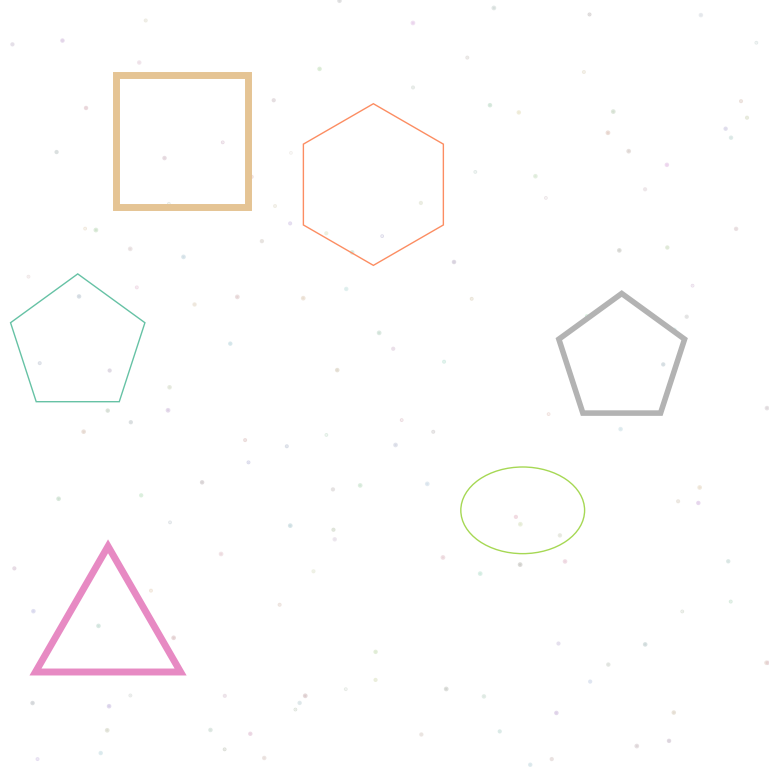[{"shape": "pentagon", "thickness": 0.5, "radius": 0.46, "center": [0.101, 0.553]}, {"shape": "hexagon", "thickness": 0.5, "radius": 0.52, "center": [0.485, 0.76]}, {"shape": "triangle", "thickness": 2.5, "radius": 0.54, "center": [0.14, 0.182]}, {"shape": "oval", "thickness": 0.5, "radius": 0.4, "center": [0.679, 0.337]}, {"shape": "square", "thickness": 2.5, "radius": 0.43, "center": [0.237, 0.817]}, {"shape": "pentagon", "thickness": 2, "radius": 0.43, "center": [0.807, 0.533]}]